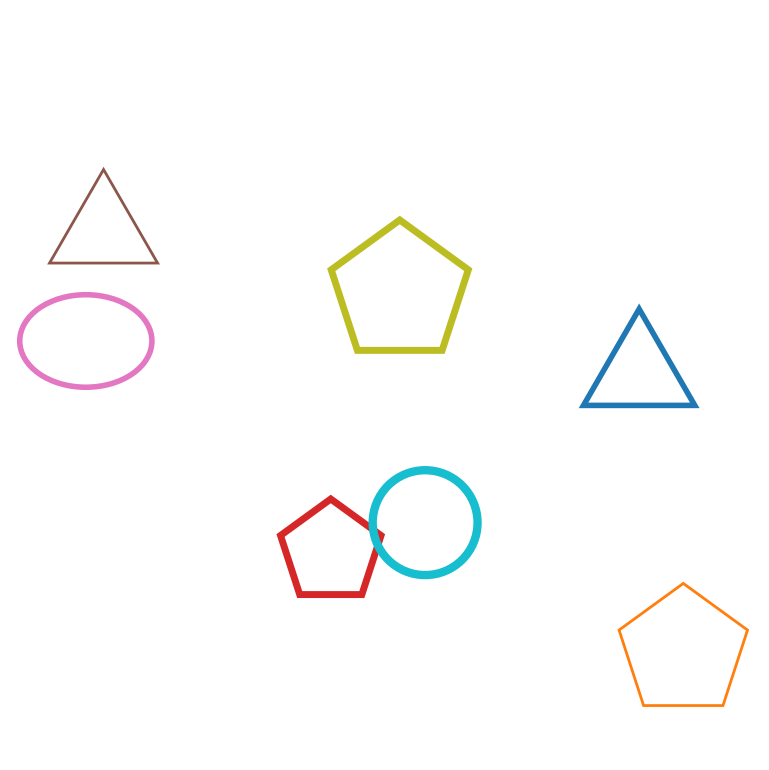[{"shape": "triangle", "thickness": 2, "radius": 0.42, "center": [0.83, 0.515]}, {"shape": "pentagon", "thickness": 1, "radius": 0.44, "center": [0.887, 0.155]}, {"shape": "pentagon", "thickness": 2.5, "radius": 0.34, "center": [0.43, 0.283]}, {"shape": "triangle", "thickness": 1, "radius": 0.41, "center": [0.134, 0.699]}, {"shape": "oval", "thickness": 2, "radius": 0.43, "center": [0.111, 0.557]}, {"shape": "pentagon", "thickness": 2.5, "radius": 0.47, "center": [0.519, 0.621]}, {"shape": "circle", "thickness": 3, "radius": 0.34, "center": [0.552, 0.321]}]